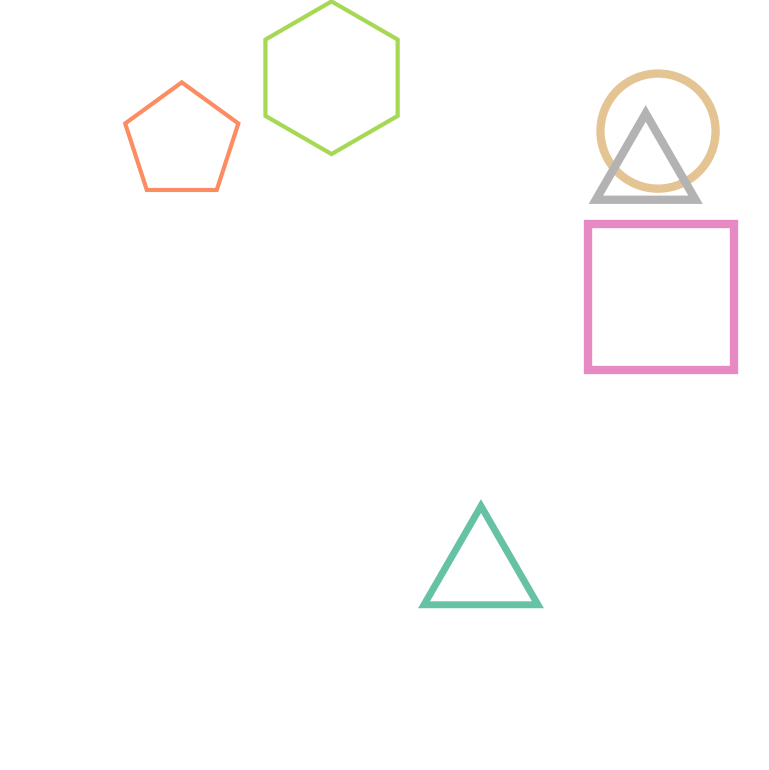[{"shape": "triangle", "thickness": 2.5, "radius": 0.43, "center": [0.625, 0.257]}, {"shape": "pentagon", "thickness": 1.5, "radius": 0.39, "center": [0.236, 0.816]}, {"shape": "square", "thickness": 3, "radius": 0.47, "center": [0.858, 0.614]}, {"shape": "hexagon", "thickness": 1.5, "radius": 0.5, "center": [0.431, 0.899]}, {"shape": "circle", "thickness": 3, "radius": 0.37, "center": [0.855, 0.83]}, {"shape": "triangle", "thickness": 3, "radius": 0.37, "center": [0.839, 0.778]}]